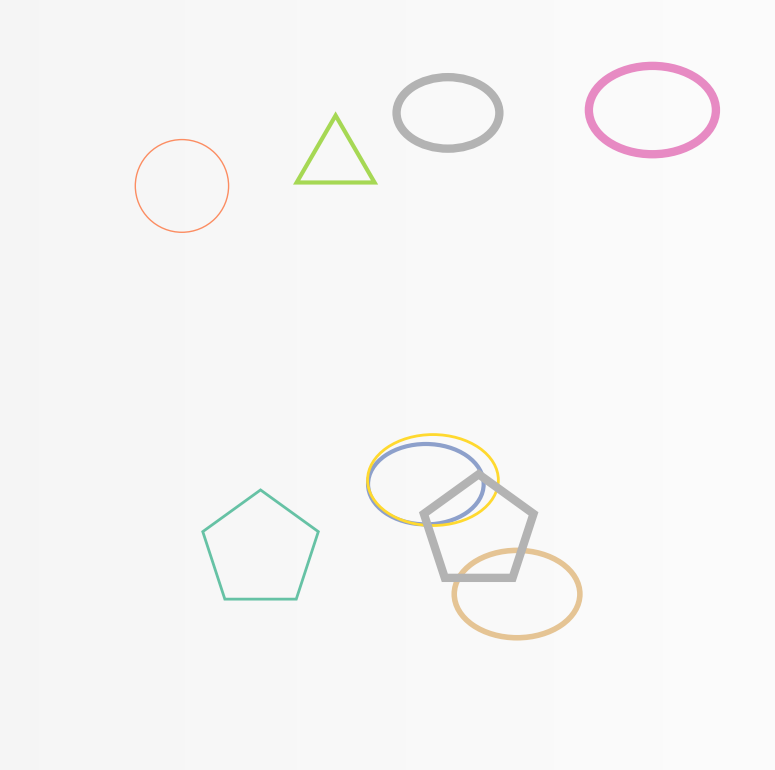[{"shape": "pentagon", "thickness": 1, "radius": 0.39, "center": [0.336, 0.285]}, {"shape": "circle", "thickness": 0.5, "radius": 0.3, "center": [0.235, 0.759]}, {"shape": "oval", "thickness": 1.5, "radius": 0.37, "center": [0.549, 0.371]}, {"shape": "oval", "thickness": 3, "radius": 0.41, "center": [0.842, 0.857]}, {"shape": "triangle", "thickness": 1.5, "radius": 0.29, "center": [0.433, 0.792]}, {"shape": "oval", "thickness": 1, "radius": 0.42, "center": [0.559, 0.377]}, {"shape": "oval", "thickness": 2, "radius": 0.41, "center": [0.667, 0.228]}, {"shape": "pentagon", "thickness": 3, "radius": 0.37, "center": [0.618, 0.31]}, {"shape": "oval", "thickness": 3, "radius": 0.33, "center": [0.578, 0.853]}]